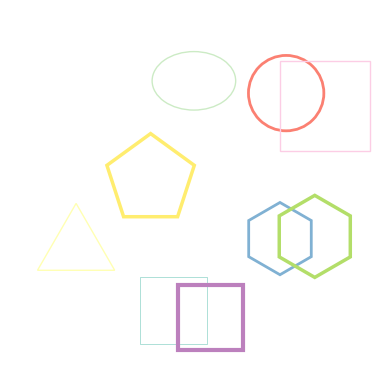[{"shape": "square", "thickness": 0.5, "radius": 0.44, "center": [0.45, 0.194]}, {"shape": "triangle", "thickness": 1, "radius": 0.58, "center": [0.198, 0.356]}, {"shape": "circle", "thickness": 2, "radius": 0.49, "center": [0.743, 0.758]}, {"shape": "hexagon", "thickness": 2, "radius": 0.47, "center": [0.727, 0.38]}, {"shape": "hexagon", "thickness": 2.5, "radius": 0.53, "center": [0.818, 0.386]}, {"shape": "square", "thickness": 1, "radius": 0.58, "center": [0.844, 0.725]}, {"shape": "square", "thickness": 3, "radius": 0.42, "center": [0.546, 0.176]}, {"shape": "oval", "thickness": 1, "radius": 0.54, "center": [0.504, 0.79]}, {"shape": "pentagon", "thickness": 2.5, "radius": 0.6, "center": [0.391, 0.534]}]